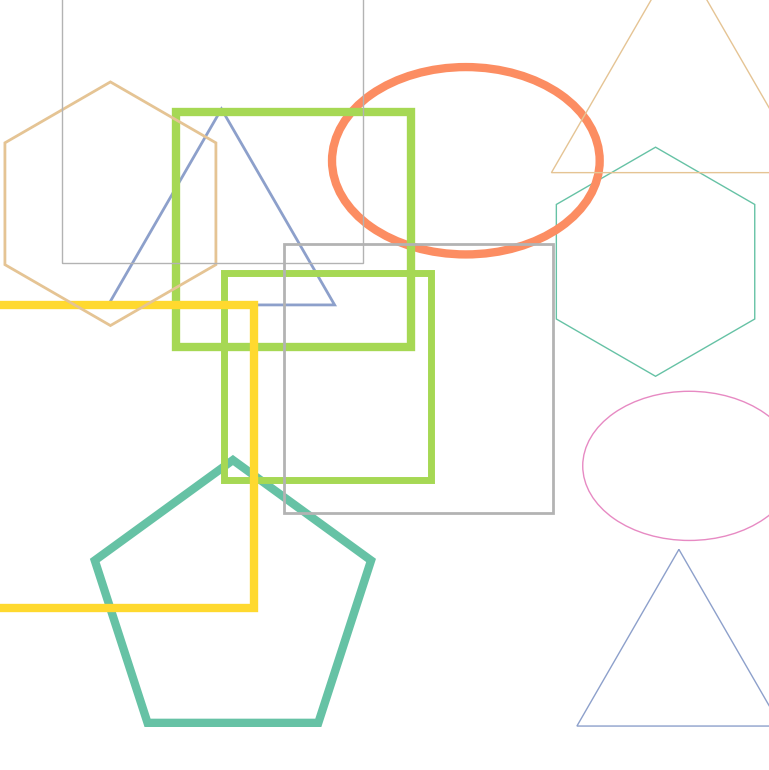[{"shape": "hexagon", "thickness": 0.5, "radius": 0.74, "center": [0.851, 0.66]}, {"shape": "pentagon", "thickness": 3, "radius": 0.94, "center": [0.303, 0.214]}, {"shape": "oval", "thickness": 3, "radius": 0.87, "center": [0.605, 0.791]}, {"shape": "triangle", "thickness": 1, "radius": 0.85, "center": [0.288, 0.689]}, {"shape": "triangle", "thickness": 0.5, "radius": 0.76, "center": [0.882, 0.134]}, {"shape": "oval", "thickness": 0.5, "radius": 0.69, "center": [0.895, 0.395]}, {"shape": "square", "thickness": 2.5, "radius": 0.67, "center": [0.425, 0.512]}, {"shape": "square", "thickness": 3, "radius": 0.76, "center": [0.381, 0.702]}, {"shape": "square", "thickness": 3, "radius": 0.98, "center": [0.132, 0.407]}, {"shape": "hexagon", "thickness": 1, "radius": 0.79, "center": [0.143, 0.735]}, {"shape": "triangle", "thickness": 0.5, "radius": 0.96, "center": [0.882, 0.871]}, {"shape": "square", "thickness": 0.5, "radius": 0.98, "center": [0.276, 0.854]}, {"shape": "square", "thickness": 1, "radius": 0.87, "center": [0.544, 0.509]}]